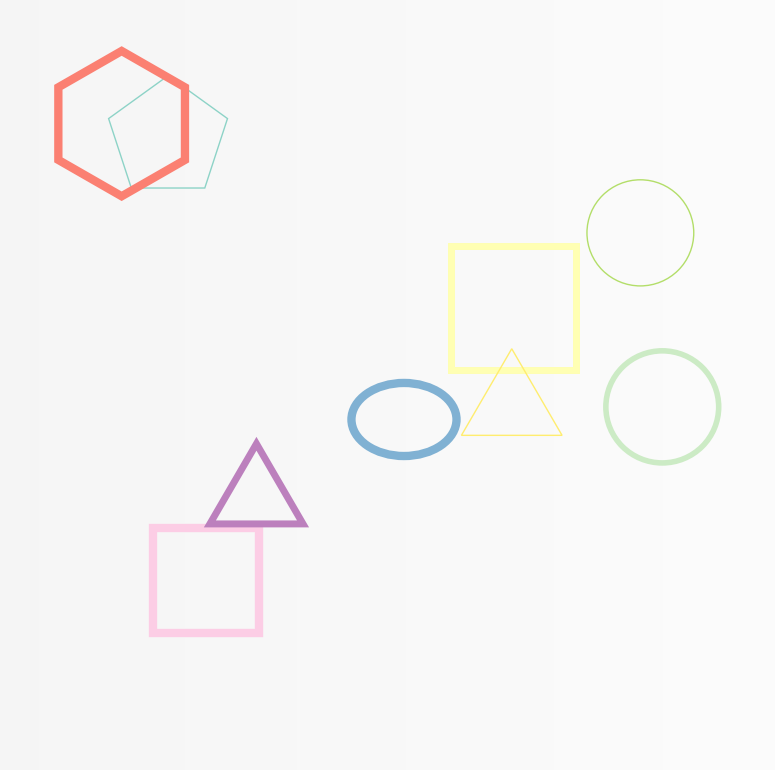[{"shape": "pentagon", "thickness": 0.5, "radius": 0.4, "center": [0.217, 0.821]}, {"shape": "square", "thickness": 2.5, "radius": 0.4, "center": [0.663, 0.6]}, {"shape": "hexagon", "thickness": 3, "radius": 0.47, "center": [0.157, 0.839]}, {"shape": "oval", "thickness": 3, "radius": 0.34, "center": [0.521, 0.455]}, {"shape": "circle", "thickness": 0.5, "radius": 0.34, "center": [0.826, 0.698]}, {"shape": "square", "thickness": 3, "radius": 0.34, "center": [0.265, 0.246]}, {"shape": "triangle", "thickness": 2.5, "radius": 0.35, "center": [0.331, 0.354]}, {"shape": "circle", "thickness": 2, "radius": 0.36, "center": [0.855, 0.472]}, {"shape": "triangle", "thickness": 0.5, "radius": 0.37, "center": [0.66, 0.472]}]